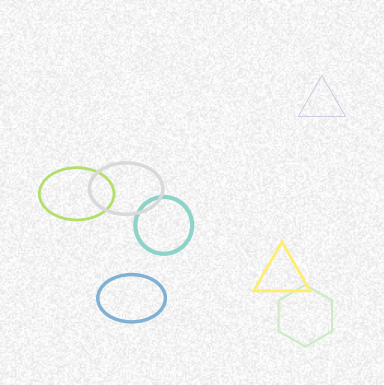[{"shape": "circle", "thickness": 3, "radius": 0.37, "center": [0.425, 0.415]}, {"shape": "triangle", "thickness": 0.5, "radius": 0.36, "center": [0.836, 0.733]}, {"shape": "oval", "thickness": 2.5, "radius": 0.44, "center": [0.342, 0.225]}, {"shape": "oval", "thickness": 2, "radius": 0.48, "center": [0.199, 0.497]}, {"shape": "oval", "thickness": 2.5, "radius": 0.48, "center": [0.328, 0.51]}, {"shape": "hexagon", "thickness": 1.5, "radius": 0.4, "center": [0.793, 0.18]}, {"shape": "triangle", "thickness": 2, "radius": 0.42, "center": [0.732, 0.287]}]